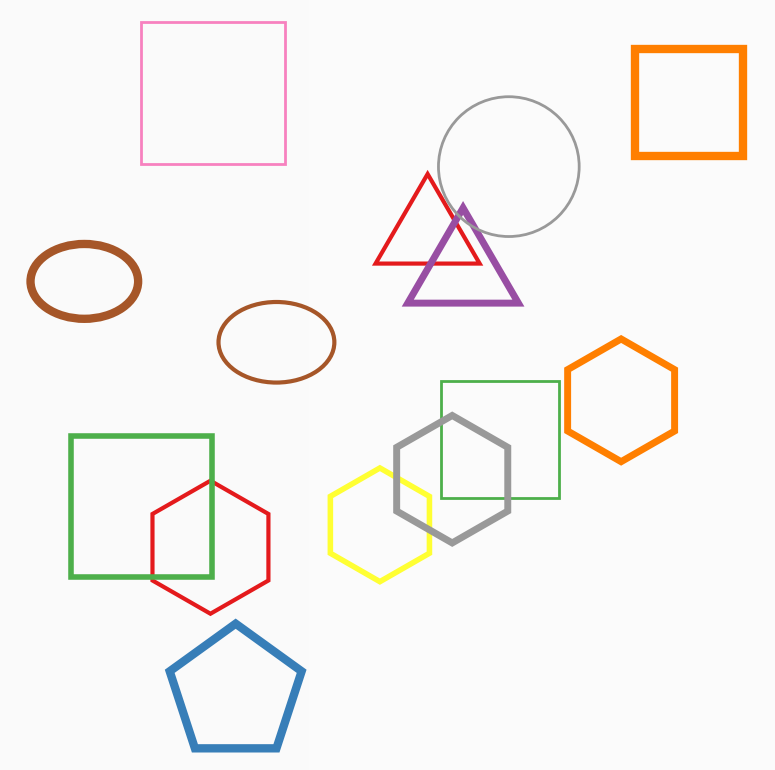[{"shape": "hexagon", "thickness": 1.5, "radius": 0.43, "center": [0.272, 0.289]}, {"shape": "triangle", "thickness": 1.5, "radius": 0.39, "center": [0.552, 0.696]}, {"shape": "pentagon", "thickness": 3, "radius": 0.45, "center": [0.304, 0.101]}, {"shape": "square", "thickness": 2, "radius": 0.45, "center": [0.182, 0.342]}, {"shape": "square", "thickness": 1, "radius": 0.38, "center": [0.645, 0.43]}, {"shape": "triangle", "thickness": 2.5, "radius": 0.41, "center": [0.598, 0.648]}, {"shape": "hexagon", "thickness": 2.5, "radius": 0.4, "center": [0.801, 0.48]}, {"shape": "square", "thickness": 3, "radius": 0.35, "center": [0.889, 0.867]}, {"shape": "hexagon", "thickness": 2, "radius": 0.37, "center": [0.49, 0.318]}, {"shape": "oval", "thickness": 3, "radius": 0.35, "center": [0.109, 0.635]}, {"shape": "oval", "thickness": 1.5, "radius": 0.37, "center": [0.357, 0.555]}, {"shape": "square", "thickness": 1, "radius": 0.46, "center": [0.275, 0.879]}, {"shape": "hexagon", "thickness": 2.5, "radius": 0.41, "center": [0.584, 0.378]}, {"shape": "circle", "thickness": 1, "radius": 0.45, "center": [0.657, 0.784]}]